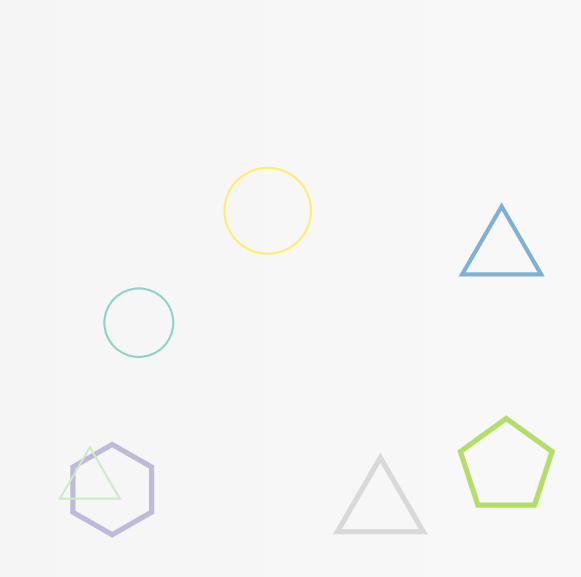[{"shape": "circle", "thickness": 1, "radius": 0.3, "center": [0.239, 0.44]}, {"shape": "hexagon", "thickness": 2.5, "radius": 0.39, "center": [0.193, 0.151]}, {"shape": "triangle", "thickness": 2, "radius": 0.39, "center": [0.863, 0.563]}, {"shape": "pentagon", "thickness": 2.5, "radius": 0.41, "center": [0.871, 0.192]}, {"shape": "triangle", "thickness": 2.5, "radius": 0.43, "center": [0.654, 0.121]}, {"shape": "triangle", "thickness": 1, "radius": 0.3, "center": [0.155, 0.165]}, {"shape": "circle", "thickness": 1, "radius": 0.37, "center": [0.461, 0.634]}]